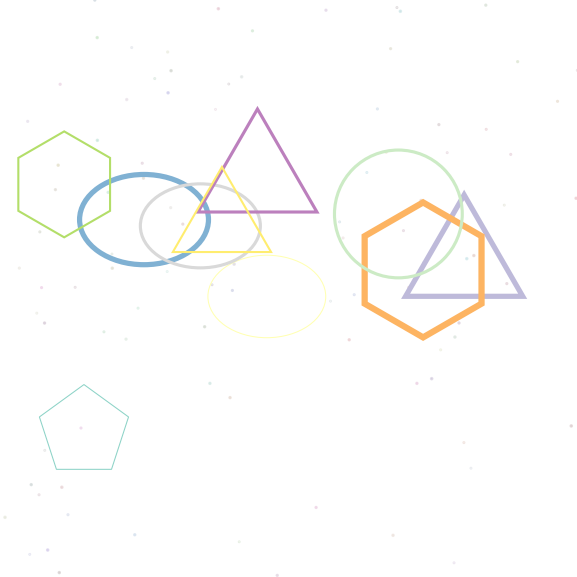[{"shape": "pentagon", "thickness": 0.5, "radius": 0.41, "center": [0.145, 0.252]}, {"shape": "oval", "thickness": 0.5, "radius": 0.51, "center": [0.462, 0.486]}, {"shape": "triangle", "thickness": 2.5, "radius": 0.59, "center": [0.804, 0.545]}, {"shape": "oval", "thickness": 2.5, "radius": 0.56, "center": [0.249, 0.619]}, {"shape": "hexagon", "thickness": 3, "radius": 0.58, "center": [0.733, 0.532]}, {"shape": "hexagon", "thickness": 1, "radius": 0.46, "center": [0.111, 0.68]}, {"shape": "oval", "thickness": 1.5, "radius": 0.52, "center": [0.347, 0.608]}, {"shape": "triangle", "thickness": 1.5, "radius": 0.59, "center": [0.446, 0.691]}, {"shape": "circle", "thickness": 1.5, "radius": 0.55, "center": [0.69, 0.629]}, {"shape": "triangle", "thickness": 1, "radius": 0.49, "center": [0.384, 0.612]}]